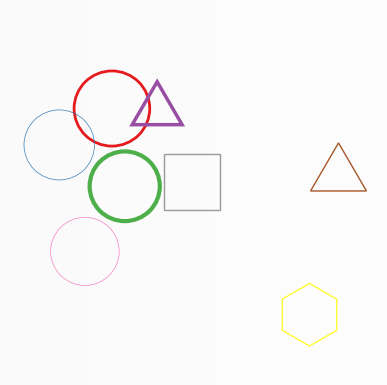[{"shape": "circle", "thickness": 2, "radius": 0.49, "center": [0.289, 0.718]}, {"shape": "circle", "thickness": 0.5, "radius": 0.45, "center": [0.153, 0.624]}, {"shape": "circle", "thickness": 3, "radius": 0.45, "center": [0.322, 0.516]}, {"shape": "triangle", "thickness": 2.5, "radius": 0.37, "center": [0.406, 0.713]}, {"shape": "hexagon", "thickness": 1, "radius": 0.41, "center": [0.799, 0.182]}, {"shape": "triangle", "thickness": 1, "radius": 0.42, "center": [0.874, 0.546]}, {"shape": "circle", "thickness": 0.5, "radius": 0.44, "center": [0.219, 0.347]}, {"shape": "square", "thickness": 1, "radius": 0.36, "center": [0.496, 0.528]}]